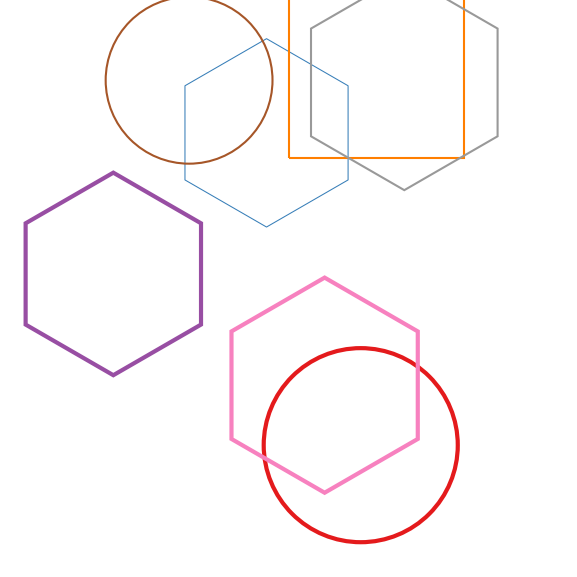[{"shape": "circle", "thickness": 2, "radius": 0.84, "center": [0.625, 0.228]}, {"shape": "hexagon", "thickness": 0.5, "radius": 0.82, "center": [0.462, 0.769]}, {"shape": "hexagon", "thickness": 2, "radius": 0.88, "center": [0.196, 0.525]}, {"shape": "square", "thickness": 1, "radius": 0.76, "center": [0.652, 0.878]}, {"shape": "circle", "thickness": 1, "radius": 0.72, "center": [0.327, 0.86]}, {"shape": "hexagon", "thickness": 2, "radius": 0.93, "center": [0.562, 0.332]}, {"shape": "hexagon", "thickness": 1, "radius": 0.93, "center": [0.7, 0.856]}]